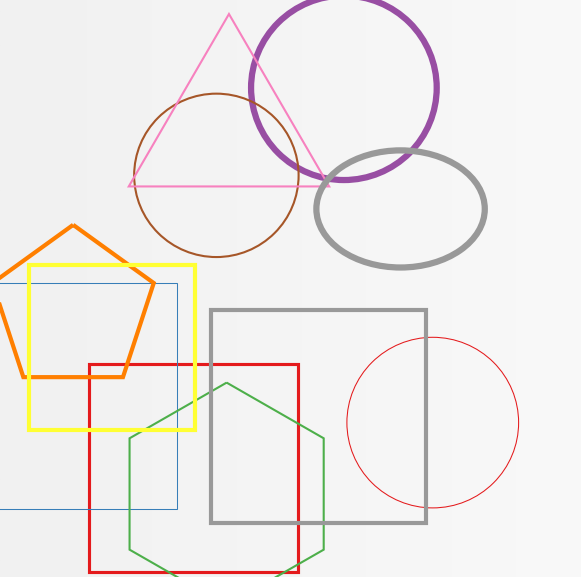[{"shape": "square", "thickness": 1.5, "radius": 0.9, "center": [0.332, 0.188]}, {"shape": "circle", "thickness": 0.5, "radius": 0.74, "center": [0.745, 0.267]}, {"shape": "square", "thickness": 0.5, "radius": 0.98, "center": [0.108, 0.313]}, {"shape": "hexagon", "thickness": 1, "radius": 0.96, "center": [0.39, 0.144]}, {"shape": "circle", "thickness": 3, "radius": 0.8, "center": [0.592, 0.847]}, {"shape": "pentagon", "thickness": 2, "radius": 0.73, "center": [0.126, 0.464]}, {"shape": "square", "thickness": 2, "radius": 0.72, "center": [0.193, 0.397]}, {"shape": "circle", "thickness": 1, "radius": 0.71, "center": [0.372, 0.695]}, {"shape": "triangle", "thickness": 1, "radius": 1.0, "center": [0.394, 0.776]}, {"shape": "oval", "thickness": 3, "radius": 0.72, "center": [0.689, 0.637]}, {"shape": "square", "thickness": 2, "radius": 0.92, "center": [0.548, 0.278]}]